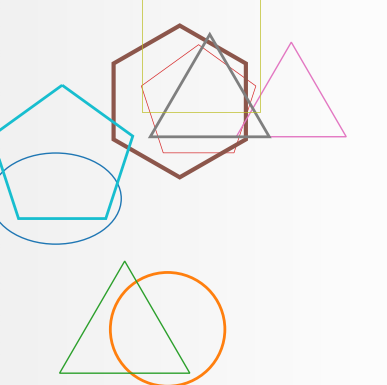[{"shape": "oval", "thickness": 1, "radius": 0.85, "center": [0.144, 0.484]}, {"shape": "circle", "thickness": 2, "radius": 0.74, "center": [0.433, 0.145]}, {"shape": "triangle", "thickness": 1, "radius": 0.97, "center": [0.322, 0.128]}, {"shape": "pentagon", "thickness": 0.5, "radius": 0.78, "center": [0.513, 0.729]}, {"shape": "hexagon", "thickness": 3, "radius": 0.99, "center": [0.464, 0.737]}, {"shape": "triangle", "thickness": 1, "radius": 0.82, "center": [0.752, 0.727]}, {"shape": "triangle", "thickness": 2, "radius": 0.89, "center": [0.541, 0.733]}, {"shape": "square", "thickness": 0.5, "radius": 0.77, "center": [0.519, 0.861]}, {"shape": "pentagon", "thickness": 2, "radius": 0.96, "center": [0.16, 0.587]}]